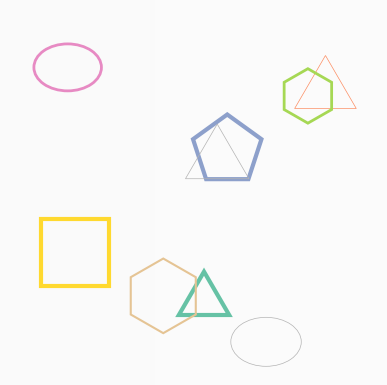[{"shape": "triangle", "thickness": 3, "radius": 0.38, "center": [0.526, 0.219]}, {"shape": "triangle", "thickness": 0.5, "radius": 0.46, "center": [0.84, 0.764]}, {"shape": "pentagon", "thickness": 3, "radius": 0.46, "center": [0.586, 0.61]}, {"shape": "oval", "thickness": 2, "radius": 0.44, "center": [0.175, 0.825]}, {"shape": "hexagon", "thickness": 2, "radius": 0.35, "center": [0.795, 0.751]}, {"shape": "square", "thickness": 3, "radius": 0.44, "center": [0.193, 0.344]}, {"shape": "hexagon", "thickness": 1.5, "radius": 0.48, "center": [0.421, 0.232]}, {"shape": "triangle", "thickness": 0.5, "radius": 0.47, "center": [0.561, 0.583]}, {"shape": "oval", "thickness": 0.5, "radius": 0.45, "center": [0.687, 0.112]}]